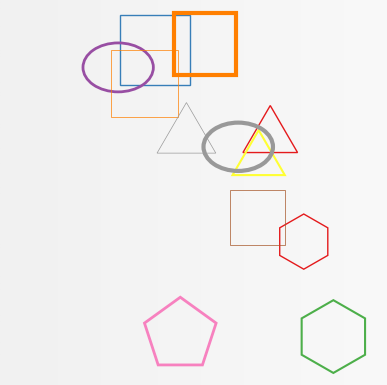[{"shape": "triangle", "thickness": 1, "radius": 0.41, "center": [0.697, 0.644]}, {"shape": "hexagon", "thickness": 1, "radius": 0.36, "center": [0.784, 0.372]}, {"shape": "square", "thickness": 1, "radius": 0.45, "center": [0.4, 0.869]}, {"shape": "hexagon", "thickness": 1.5, "radius": 0.47, "center": [0.86, 0.126]}, {"shape": "oval", "thickness": 2, "radius": 0.45, "center": [0.305, 0.825]}, {"shape": "square", "thickness": 0.5, "radius": 0.43, "center": [0.373, 0.783]}, {"shape": "square", "thickness": 3, "radius": 0.41, "center": [0.529, 0.886]}, {"shape": "triangle", "thickness": 1.5, "radius": 0.39, "center": [0.668, 0.584]}, {"shape": "square", "thickness": 0.5, "radius": 0.35, "center": [0.666, 0.435]}, {"shape": "pentagon", "thickness": 2, "radius": 0.49, "center": [0.465, 0.131]}, {"shape": "oval", "thickness": 3, "radius": 0.45, "center": [0.615, 0.619]}, {"shape": "triangle", "thickness": 0.5, "radius": 0.44, "center": [0.481, 0.646]}]